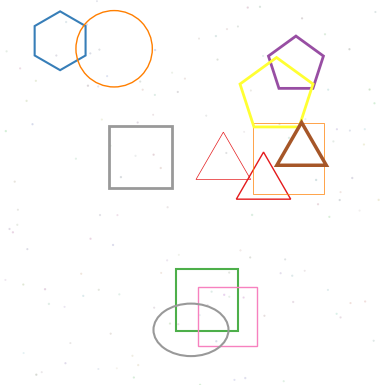[{"shape": "triangle", "thickness": 0.5, "radius": 0.41, "center": [0.58, 0.575]}, {"shape": "triangle", "thickness": 1, "radius": 0.41, "center": [0.684, 0.523]}, {"shape": "hexagon", "thickness": 1.5, "radius": 0.38, "center": [0.156, 0.894]}, {"shape": "square", "thickness": 1.5, "radius": 0.4, "center": [0.538, 0.221]}, {"shape": "pentagon", "thickness": 2, "radius": 0.38, "center": [0.769, 0.831]}, {"shape": "square", "thickness": 0.5, "radius": 0.46, "center": [0.75, 0.588]}, {"shape": "circle", "thickness": 1, "radius": 0.5, "center": [0.296, 0.873]}, {"shape": "pentagon", "thickness": 2, "radius": 0.5, "center": [0.718, 0.751]}, {"shape": "triangle", "thickness": 2.5, "radius": 0.37, "center": [0.783, 0.608]}, {"shape": "square", "thickness": 1, "radius": 0.38, "center": [0.591, 0.179]}, {"shape": "oval", "thickness": 1.5, "radius": 0.49, "center": [0.496, 0.143]}, {"shape": "square", "thickness": 2, "radius": 0.4, "center": [0.365, 0.593]}]